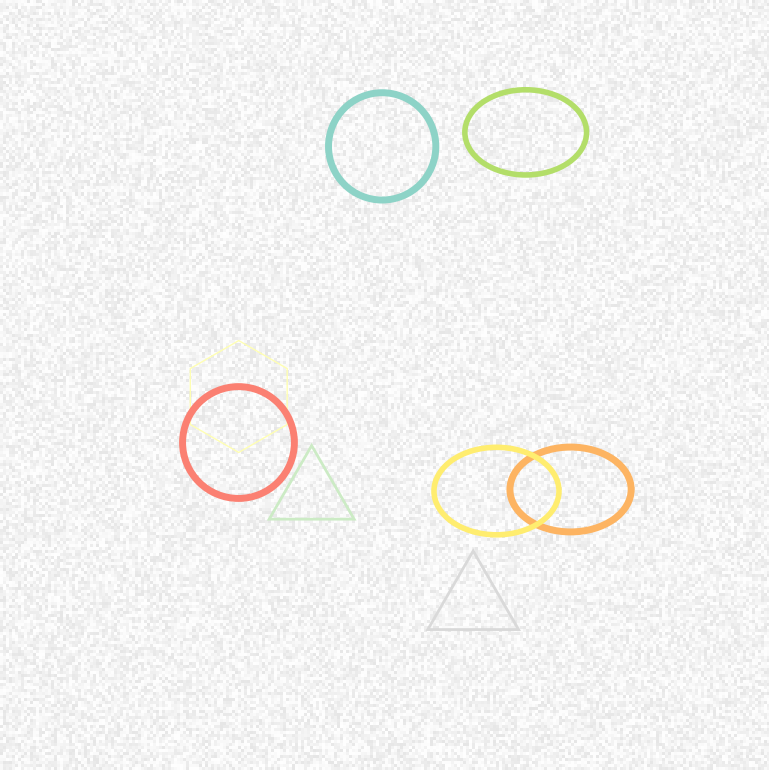[{"shape": "circle", "thickness": 2.5, "radius": 0.35, "center": [0.496, 0.81]}, {"shape": "hexagon", "thickness": 0.5, "radius": 0.36, "center": [0.31, 0.485]}, {"shape": "circle", "thickness": 2.5, "radius": 0.36, "center": [0.31, 0.425]}, {"shape": "oval", "thickness": 2.5, "radius": 0.39, "center": [0.741, 0.364]}, {"shape": "oval", "thickness": 2, "radius": 0.4, "center": [0.683, 0.828]}, {"shape": "triangle", "thickness": 1, "radius": 0.34, "center": [0.615, 0.216]}, {"shape": "triangle", "thickness": 1, "radius": 0.32, "center": [0.405, 0.358]}, {"shape": "oval", "thickness": 2, "radius": 0.41, "center": [0.645, 0.362]}]